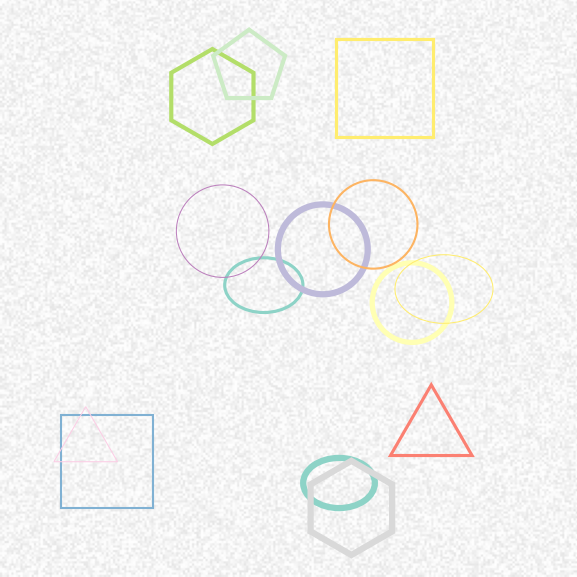[{"shape": "oval", "thickness": 3, "radius": 0.31, "center": [0.587, 0.163]}, {"shape": "oval", "thickness": 1.5, "radius": 0.34, "center": [0.457, 0.505]}, {"shape": "circle", "thickness": 2.5, "radius": 0.34, "center": [0.713, 0.475]}, {"shape": "circle", "thickness": 3, "radius": 0.39, "center": [0.559, 0.567]}, {"shape": "triangle", "thickness": 1.5, "radius": 0.41, "center": [0.747, 0.251]}, {"shape": "square", "thickness": 1, "radius": 0.4, "center": [0.185, 0.2]}, {"shape": "circle", "thickness": 1, "radius": 0.38, "center": [0.646, 0.611]}, {"shape": "hexagon", "thickness": 2, "radius": 0.41, "center": [0.368, 0.832]}, {"shape": "triangle", "thickness": 0.5, "radius": 0.32, "center": [0.148, 0.231]}, {"shape": "hexagon", "thickness": 3, "radius": 0.41, "center": [0.608, 0.12]}, {"shape": "circle", "thickness": 0.5, "radius": 0.4, "center": [0.385, 0.599]}, {"shape": "pentagon", "thickness": 2, "radius": 0.33, "center": [0.431, 0.882]}, {"shape": "oval", "thickness": 0.5, "radius": 0.42, "center": [0.769, 0.499]}, {"shape": "square", "thickness": 1.5, "radius": 0.42, "center": [0.666, 0.847]}]